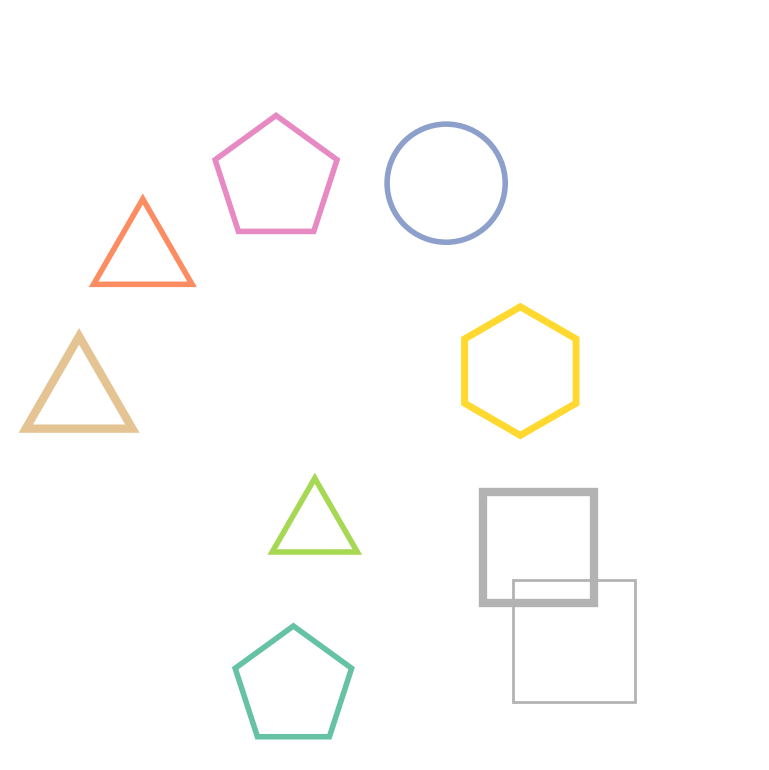[{"shape": "pentagon", "thickness": 2, "radius": 0.4, "center": [0.381, 0.108]}, {"shape": "triangle", "thickness": 2, "radius": 0.37, "center": [0.185, 0.668]}, {"shape": "circle", "thickness": 2, "radius": 0.38, "center": [0.579, 0.762]}, {"shape": "pentagon", "thickness": 2, "radius": 0.42, "center": [0.359, 0.767]}, {"shape": "triangle", "thickness": 2, "radius": 0.32, "center": [0.409, 0.315]}, {"shape": "hexagon", "thickness": 2.5, "radius": 0.42, "center": [0.676, 0.518]}, {"shape": "triangle", "thickness": 3, "radius": 0.4, "center": [0.103, 0.483]}, {"shape": "square", "thickness": 3, "radius": 0.36, "center": [0.7, 0.289]}, {"shape": "square", "thickness": 1, "radius": 0.4, "center": [0.745, 0.167]}]